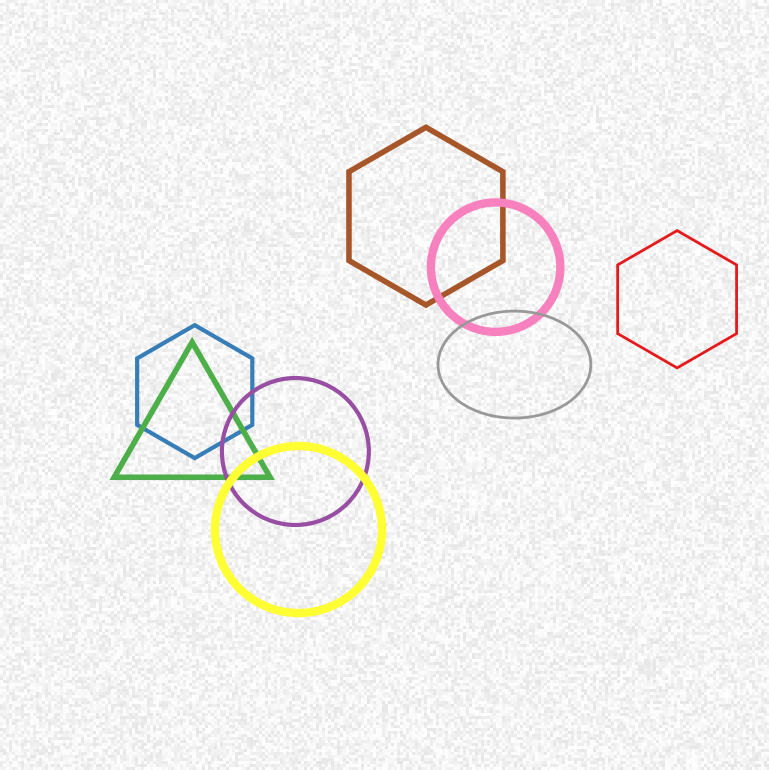[{"shape": "hexagon", "thickness": 1, "radius": 0.45, "center": [0.879, 0.611]}, {"shape": "hexagon", "thickness": 1.5, "radius": 0.43, "center": [0.253, 0.491]}, {"shape": "triangle", "thickness": 2, "radius": 0.58, "center": [0.25, 0.439]}, {"shape": "circle", "thickness": 1.5, "radius": 0.48, "center": [0.384, 0.414]}, {"shape": "circle", "thickness": 3, "radius": 0.54, "center": [0.388, 0.312]}, {"shape": "hexagon", "thickness": 2, "radius": 0.58, "center": [0.553, 0.719]}, {"shape": "circle", "thickness": 3, "radius": 0.42, "center": [0.644, 0.653]}, {"shape": "oval", "thickness": 1, "radius": 0.5, "center": [0.668, 0.527]}]